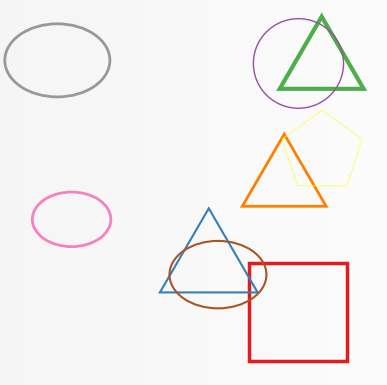[{"shape": "square", "thickness": 2.5, "radius": 0.63, "center": [0.769, 0.19]}, {"shape": "triangle", "thickness": 1.5, "radius": 0.73, "center": [0.539, 0.313]}, {"shape": "triangle", "thickness": 3, "radius": 0.63, "center": [0.83, 0.832]}, {"shape": "circle", "thickness": 1, "radius": 0.58, "center": [0.77, 0.835]}, {"shape": "triangle", "thickness": 2, "radius": 0.62, "center": [0.734, 0.527]}, {"shape": "pentagon", "thickness": 0.5, "radius": 0.54, "center": [0.831, 0.605]}, {"shape": "oval", "thickness": 1.5, "radius": 0.63, "center": [0.562, 0.287]}, {"shape": "oval", "thickness": 2, "radius": 0.51, "center": [0.185, 0.43]}, {"shape": "oval", "thickness": 2, "radius": 0.68, "center": [0.148, 0.843]}]